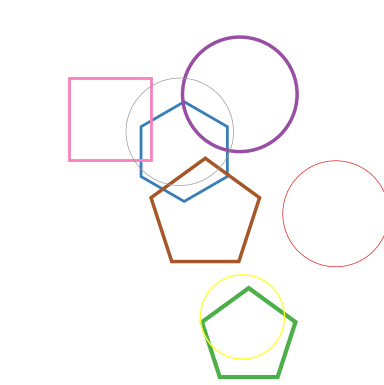[{"shape": "circle", "thickness": 0.5, "radius": 0.69, "center": [0.872, 0.445]}, {"shape": "hexagon", "thickness": 2, "radius": 0.65, "center": [0.478, 0.606]}, {"shape": "pentagon", "thickness": 3, "radius": 0.64, "center": [0.646, 0.124]}, {"shape": "circle", "thickness": 2.5, "radius": 0.74, "center": [0.623, 0.755]}, {"shape": "circle", "thickness": 1, "radius": 0.55, "center": [0.63, 0.177]}, {"shape": "pentagon", "thickness": 2.5, "radius": 0.74, "center": [0.533, 0.441]}, {"shape": "square", "thickness": 2, "radius": 0.53, "center": [0.286, 0.691]}, {"shape": "circle", "thickness": 0.5, "radius": 0.7, "center": [0.467, 0.658]}]